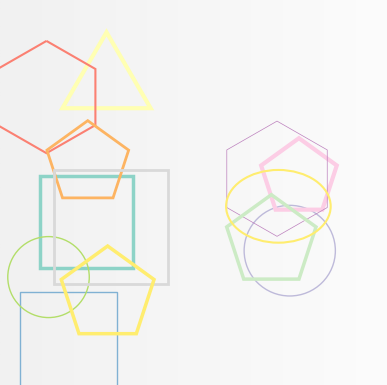[{"shape": "square", "thickness": 2.5, "radius": 0.6, "center": [0.223, 0.423]}, {"shape": "triangle", "thickness": 3, "radius": 0.66, "center": [0.275, 0.785]}, {"shape": "circle", "thickness": 1, "radius": 0.59, "center": [0.748, 0.349]}, {"shape": "hexagon", "thickness": 1.5, "radius": 0.73, "center": [0.12, 0.748]}, {"shape": "square", "thickness": 1, "radius": 0.62, "center": [0.177, 0.117]}, {"shape": "pentagon", "thickness": 2, "radius": 0.55, "center": [0.227, 0.576]}, {"shape": "circle", "thickness": 1, "radius": 0.53, "center": [0.125, 0.28]}, {"shape": "pentagon", "thickness": 3, "radius": 0.51, "center": [0.771, 0.538]}, {"shape": "square", "thickness": 2, "radius": 0.74, "center": [0.287, 0.411]}, {"shape": "hexagon", "thickness": 0.5, "radius": 0.75, "center": [0.715, 0.536]}, {"shape": "pentagon", "thickness": 2.5, "radius": 0.61, "center": [0.7, 0.373]}, {"shape": "oval", "thickness": 1.5, "radius": 0.67, "center": [0.718, 0.464]}, {"shape": "pentagon", "thickness": 2.5, "radius": 0.63, "center": [0.278, 0.235]}]